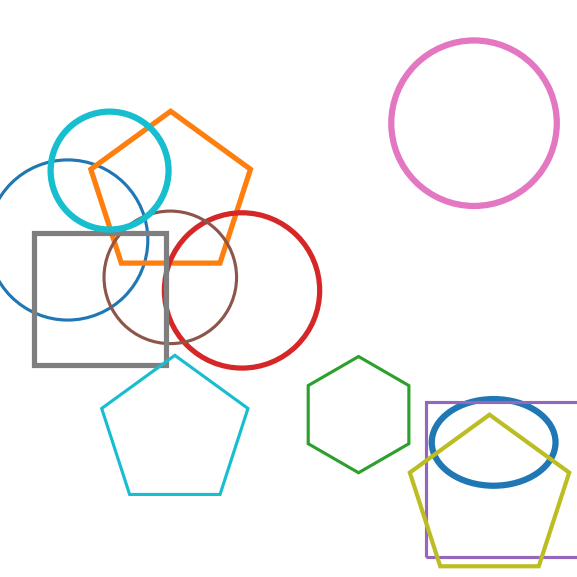[{"shape": "oval", "thickness": 3, "radius": 0.54, "center": [0.855, 0.233]}, {"shape": "circle", "thickness": 1.5, "radius": 0.69, "center": [0.117, 0.584]}, {"shape": "pentagon", "thickness": 2.5, "radius": 0.73, "center": [0.295, 0.661]}, {"shape": "hexagon", "thickness": 1.5, "radius": 0.5, "center": [0.621, 0.281]}, {"shape": "circle", "thickness": 2.5, "radius": 0.67, "center": [0.419, 0.496]}, {"shape": "square", "thickness": 1.5, "radius": 0.67, "center": [0.872, 0.169]}, {"shape": "circle", "thickness": 1.5, "radius": 0.57, "center": [0.295, 0.519]}, {"shape": "circle", "thickness": 3, "radius": 0.72, "center": [0.821, 0.786]}, {"shape": "square", "thickness": 2.5, "radius": 0.57, "center": [0.173, 0.482]}, {"shape": "pentagon", "thickness": 2, "radius": 0.73, "center": [0.848, 0.136]}, {"shape": "pentagon", "thickness": 1.5, "radius": 0.67, "center": [0.303, 0.251]}, {"shape": "circle", "thickness": 3, "radius": 0.51, "center": [0.19, 0.704]}]